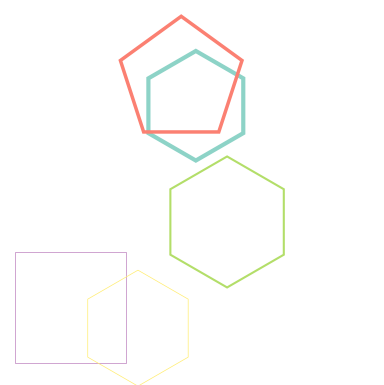[{"shape": "hexagon", "thickness": 3, "radius": 0.71, "center": [0.509, 0.725]}, {"shape": "pentagon", "thickness": 2.5, "radius": 0.83, "center": [0.471, 0.792]}, {"shape": "hexagon", "thickness": 1.5, "radius": 0.85, "center": [0.59, 0.423]}, {"shape": "square", "thickness": 0.5, "radius": 0.72, "center": [0.184, 0.201]}, {"shape": "hexagon", "thickness": 0.5, "radius": 0.75, "center": [0.358, 0.148]}]